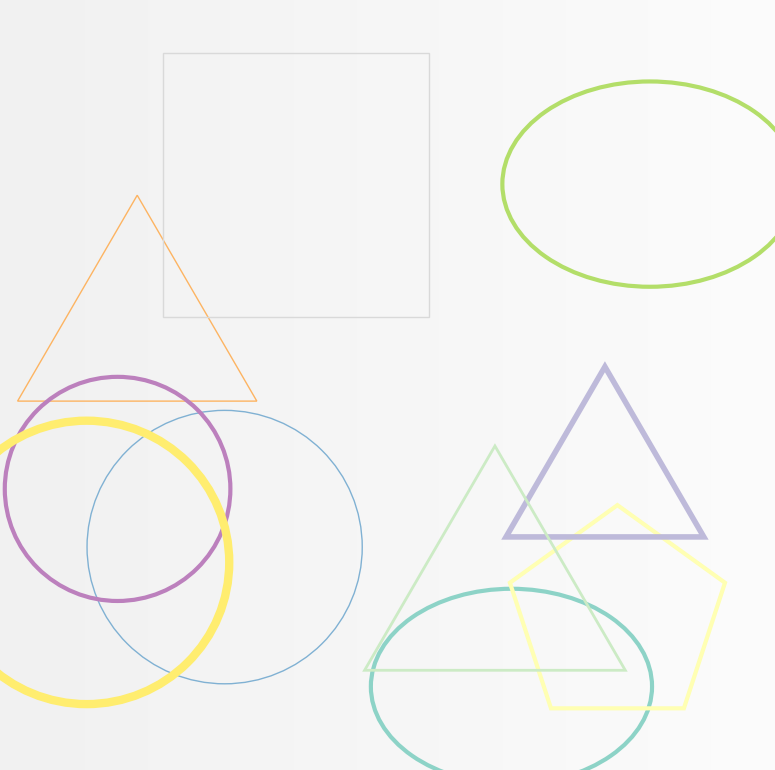[{"shape": "oval", "thickness": 1.5, "radius": 0.91, "center": [0.66, 0.108]}, {"shape": "pentagon", "thickness": 1.5, "radius": 0.73, "center": [0.797, 0.198]}, {"shape": "triangle", "thickness": 2, "radius": 0.74, "center": [0.781, 0.376]}, {"shape": "circle", "thickness": 0.5, "radius": 0.89, "center": [0.29, 0.289]}, {"shape": "triangle", "thickness": 0.5, "radius": 0.89, "center": [0.177, 0.568]}, {"shape": "oval", "thickness": 1.5, "radius": 0.95, "center": [0.839, 0.761]}, {"shape": "square", "thickness": 0.5, "radius": 0.86, "center": [0.382, 0.759]}, {"shape": "circle", "thickness": 1.5, "radius": 0.73, "center": [0.152, 0.365]}, {"shape": "triangle", "thickness": 1, "radius": 0.97, "center": [0.639, 0.227]}, {"shape": "circle", "thickness": 3, "radius": 0.92, "center": [0.112, 0.27]}]